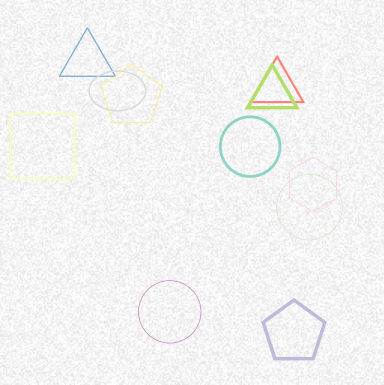[{"shape": "circle", "thickness": 2, "radius": 0.39, "center": [0.65, 0.619]}, {"shape": "square", "thickness": 1, "radius": 0.42, "center": [0.109, 0.622]}, {"shape": "pentagon", "thickness": 2.5, "radius": 0.42, "center": [0.764, 0.137]}, {"shape": "triangle", "thickness": 1.5, "radius": 0.39, "center": [0.72, 0.774]}, {"shape": "triangle", "thickness": 1, "radius": 0.42, "center": [0.227, 0.844]}, {"shape": "triangle", "thickness": 2.5, "radius": 0.37, "center": [0.707, 0.757]}, {"shape": "hexagon", "thickness": 0.5, "radius": 0.35, "center": [0.813, 0.521]}, {"shape": "oval", "thickness": 1, "radius": 0.37, "center": [0.305, 0.764]}, {"shape": "circle", "thickness": 0.5, "radius": 0.41, "center": [0.441, 0.19]}, {"shape": "circle", "thickness": 0.5, "radius": 0.43, "center": [0.804, 0.462]}, {"shape": "pentagon", "thickness": 0.5, "radius": 0.42, "center": [0.342, 0.75]}]